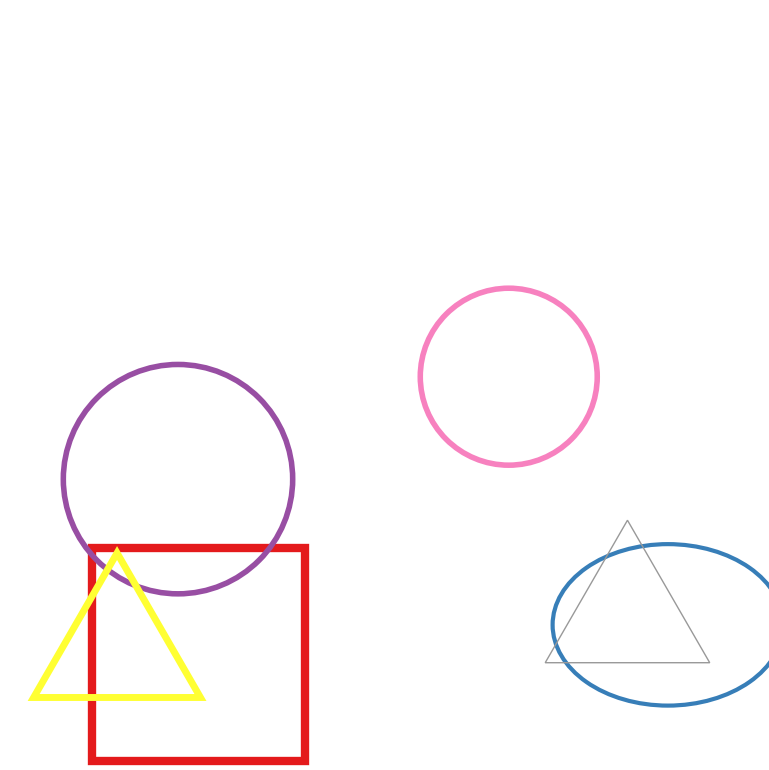[{"shape": "square", "thickness": 3, "radius": 0.69, "center": [0.258, 0.149]}, {"shape": "oval", "thickness": 1.5, "radius": 0.75, "center": [0.867, 0.188]}, {"shape": "circle", "thickness": 2, "radius": 0.74, "center": [0.231, 0.378]}, {"shape": "triangle", "thickness": 2.5, "radius": 0.63, "center": [0.152, 0.157]}, {"shape": "circle", "thickness": 2, "radius": 0.57, "center": [0.661, 0.511]}, {"shape": "triangle", "thickness": 0.5, "radius": 0.62, "center": [0.815, 0.201]}]